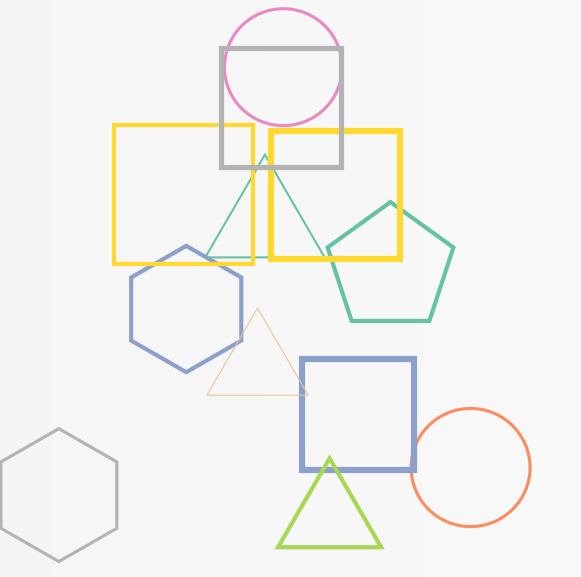[{"shape": "triangle", "thickness": 1, "radius": 0.59, "center": [0.456, 0.613]}, {"shape": "pentagon", "thickness": 2, "radius": 0.57, "center": [0.672, 0.535]}, {"shape": "circle", "thickness": 1.5, "radius": 0.51, "center": [0.81, 0.19]}, {"shape": "hexagon", "thickness": 2, "radius": 0.55, "center": [0.32, 0.464]}, {"shape": "square", "thickness": 3, "radius": 0.48, "center": [0.616, 0.282]}, {"shape": "circle", "thickness": 1.5, "radius": 0.51, "center": [0.487, 0.883]}, {"shape": "triangle", "thickness": 2, "radius": 0.51, "center": [0.567, 0.103]}, {"shape": "square", "thickness": 3, "radius": 0.55, "center": [0.577, 0.662]}, {"shape": "square", "thickness": 2, "radius": 0.6, "center": [0.316, 0.663]}, {"shape": "triangle", "thickness": 0.5, "radius": 0.5, "center": [0.443, 0.365]}, {"shape": "hexagon", "thickness": 1.5, "radius": 0.58, "center": [0.101, 0.142]}, {"shape": "square", "thickness": 2.5, "radius": 0.52, "center": [0.483, 0.812]}]